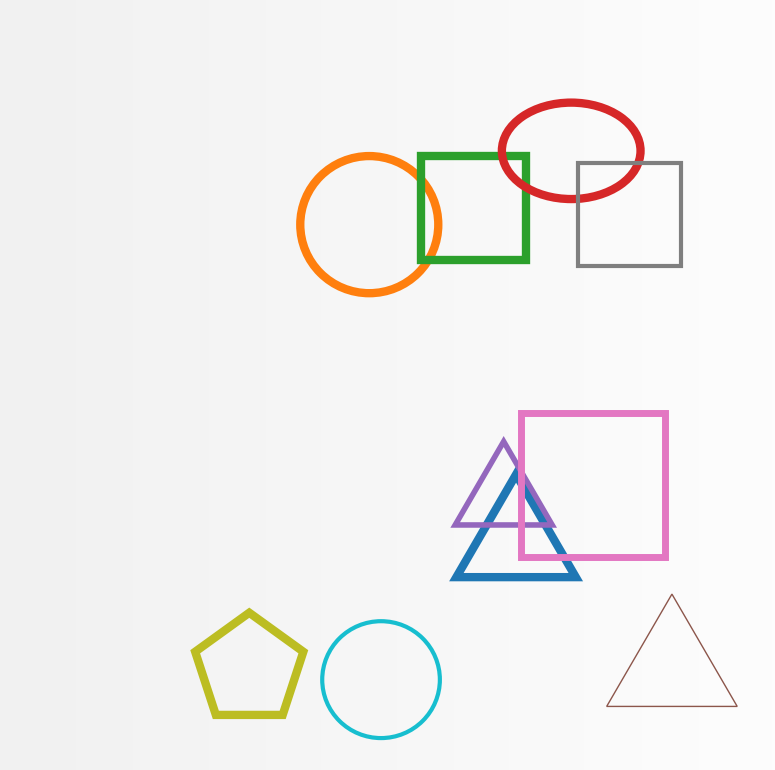[{"shape": "triangle", "thickness": 3, "radius": 0.44, "center": [0.666, 0.295]}, {"shape": "circle", "thickness": 3, "radius": 0.45, "center": [0.476, 0.708]}, {"shape": "square", "thickness": 3, "radius": 0.34, "center": [0.611, 0.73]}, {"shape": "oval", "thickness": 3, "radius": 0.45, "center": [0.737, 0.804]}, {"shape": "triangle", "thickness": 2, "radius": 0.36, "center": [0.65, 0.354]}, {"shape": "triangle", "thickness": 0.5, "radius": 0.49, "center": [0.867, 0.131]}, {"shape": "square", "thickness": 2.5, "radius": 0.47, "center": [0.765, 0.37]}, {"shape": "square", "thickness": 1.5, "radius": 0.33, "center": [0.812, 0.721]}, {"shape": "pentagon", "thickness": 3, "radius": 0.37, "center": [0.322, 0.131]}, {"shape": "circle", "thickness": 1.5, "radius": 0.38, "center": [0.492, 0.117]}]